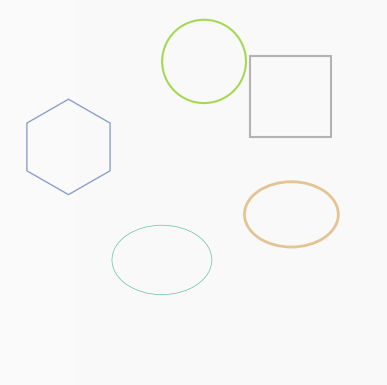[{"shape": "oval", "thickness": 0.5, "radius": 0.64, "center": [0.418, 0.325]}, {"shape": "hexagon", "thickness": 1, "radius": 0.62, "center": [0.177, 0.618]}, {"shape": "circle", "thickness": 1.5, "radius": 0.54, "center": [0.527, 0.84]}, {"shape": "oval", "thickness": 2, "radius": 0.61, "center": [0.752, 0.443]}, {"shape": "square", "thickness": 1.5, "radius": 0.52, "center": [0.75, 0.75]}]